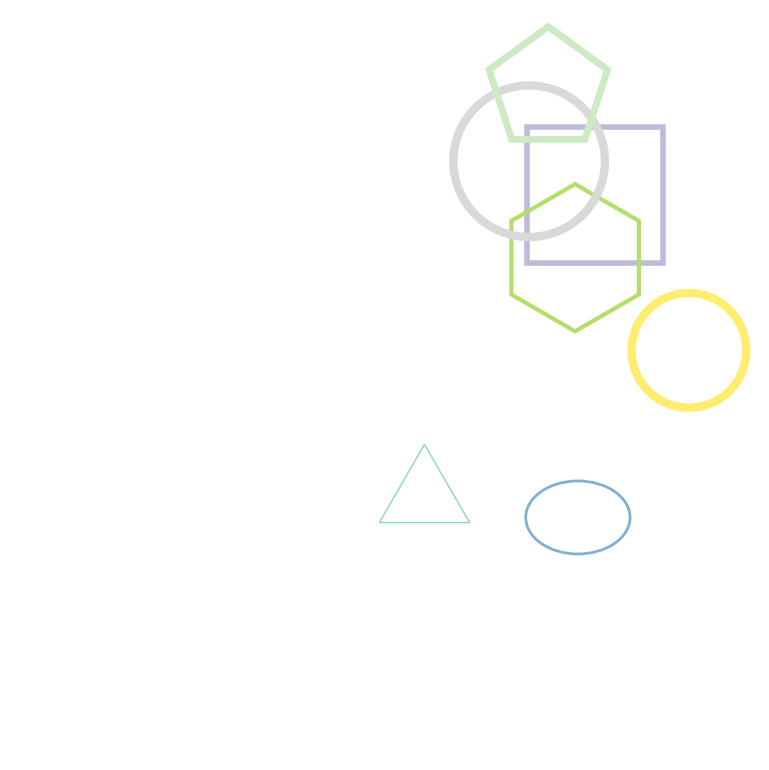[{"shape": "triangle", "thickness": 0.5, "radius": 0.34, "center": [0.551, 0.355]}, {"shape": "square", "thickness": 2, "radius": 0.44, "center": [0.773, 0.747]}, {"shape": "oval", "thickness": 1, "radius": 0.34, "center": [0.751, 0.328]}, {"shape": "hexagon", "thickness": 1.5, "radius": 0.48, "center": [0.747, 0.665]}, {"shape": "circle", "thickness": 3, "radius": 0.49, "center": [0.687, 0.791]}, {"shape": "pentagon", "thickness": 2.5, "radius": 0.4, "center": [0.712, 0.885]}, {"shape": "circle", "thickness": 3, "radius": 0.37, "center": [0.895, 0.545]}]